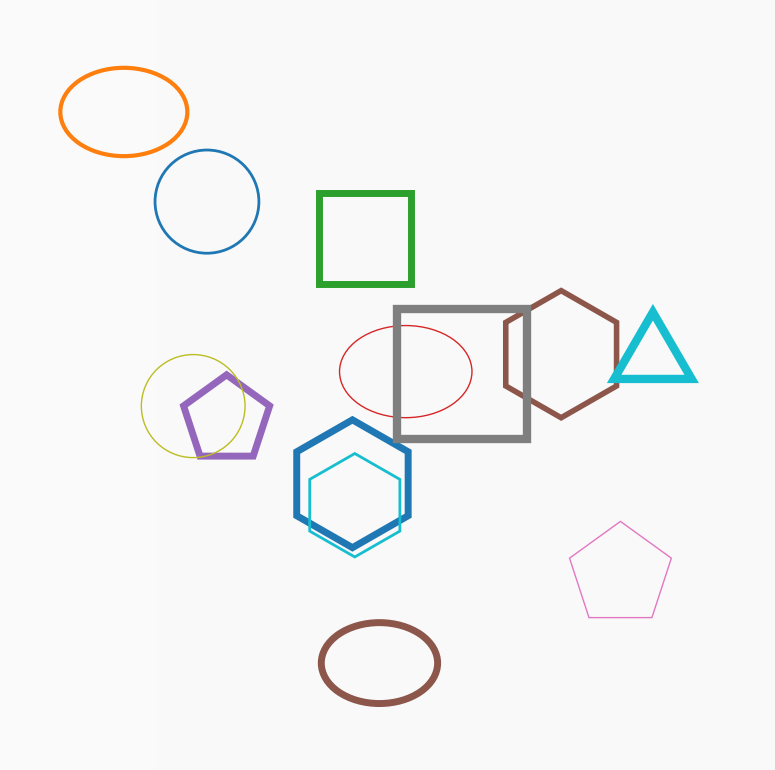[{"shape": "hexagon", "thickness": 2.5, "radius": 0.42, "center": [0.455, 0.372]}, {"shape": "circle", "thickness": 1, "radius": 0.34, "center": [0.267, 0.738]}, {"shape": "oval", "thickness": 1.5, "radius": 0.41, "center": [0.16, 0.855]}, {"shape": "square", "thickness": 2.5, "radius": 0.3, "center": [0.471, 0.69]}, {"shape": "oval", "thickness": 0.5, "radius": 0.43, "center": [0.524, 0.517]}, {"shape": "pentagon", "thickness": 2.5, "radius": 0.29, "center": [0.292, 0.455]}, {"shape": "hexagon", "thickness": 2, "radius": 0.41, "center": [0.724, 0.54]}, {"shape": "oval", "thickness": 2.5, "radius": 0.38, "center": [0.49, 0.139]}, {"shape": "pentagon", "thickness": 0.5, "radius": 0.35, "center": [0.801, 0.254]}, {"shape": "square", "thickness": 3, "radius": 0.42, "center": [0.596, 0.515]}, {"shape": "circle", "thickness": 0.5, "radius": 0.33, "center": [0.249, 0.473]}, {"shape": "triangle", "thickness": 3, "radius": 0.29, "center": [0.842, 0.537]}, {"shape": "hexagon", "thickness": 1, "radius": 0.34, "center": [0.458, 0.344]}]